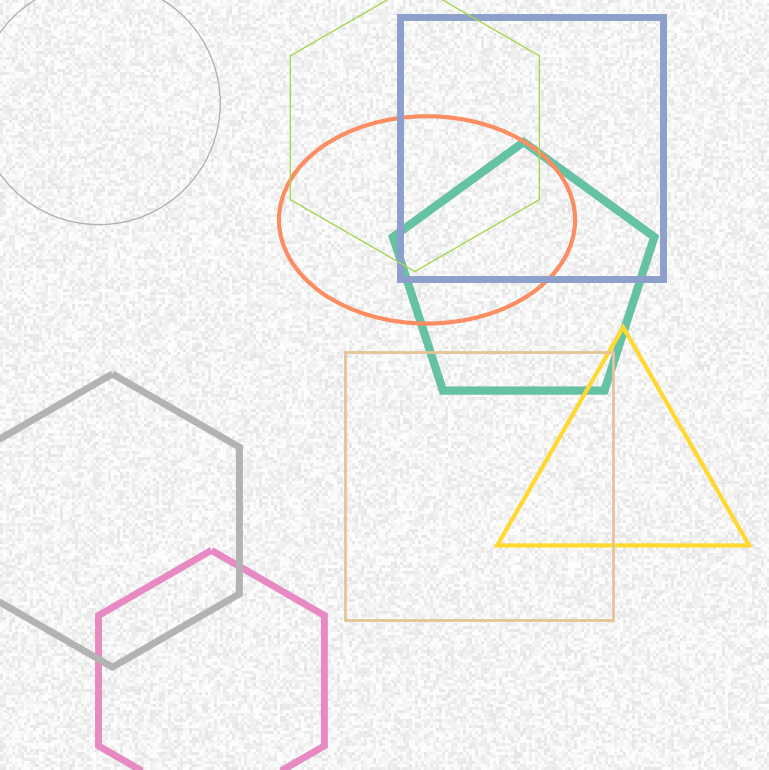[{"shape": "pentagon", "thickness": 3, "radius": 0.89, "center": [0.68, 0.637]}, {"shape": "oval", "thickness": 1.5, "radius": 0.96, "center": [0.555, 0.714]}, {"shape": "square", "thickness": 2.5, "radius": 0.85, "center": [0.69, 0.808]}, {"shape": "hexagon", "thickness": 2.5, "radius": 0.85, "center": [0.275, 0.116]}, {"shape": "hexagon", "thickness": 0.5, "radius": 0.93, "center": [0.539, 0.834]}, {"shape": "triangle", "thickness": 1.5, "radius": 0.94, "center": [0.809, 0.386]}, {"shape": "square", "thickness": 1, "radius": 0.87, "center": [0.622, 0.369]}, {"shape": "hexagon", "thickness": 2.5, "radius": 0.95, "center": [0.146, 0.324]}, {"shape": "circle", "thickness": 0.5, "radius": 0.79, "center": [0.128, 0.866]}]